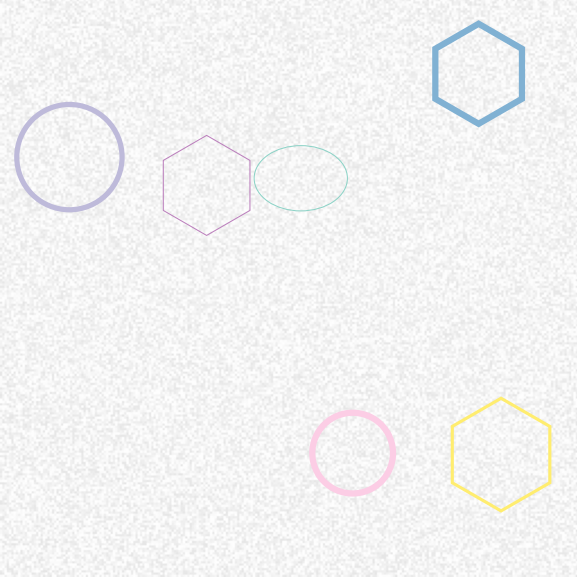[{"shape": "oval", "thickness": 0.5, "radius": 0.4, "center": [0.521, 0.69]}, {"shape": "circle", "thickness": 2.5, "radius": 0.46, "center": [0.12, 0.727]}, {"shape": "hexagon", "thickness": 3, "radius": 0.43, "center": [0.829, 0.871]}, {"shape": "circle", "thickness": 3, "radius": 0.35, "center": [0.611, 0.215]}, {"shape": "hexagon", "thickness": 0.5, "radius": 0.43, "center": [0.358, 0.678]}, {"shape": "hexagon", "thickness": 1.5, "radius": 0.49, "center": [0.868, 0.212]}]